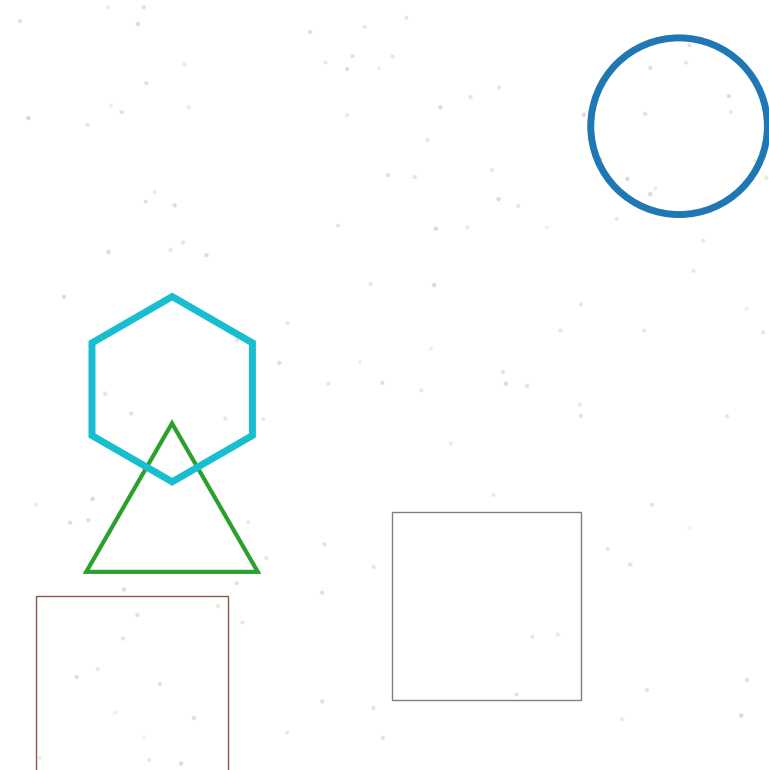[{"shape": "circle", "thickness": 2.5, "radius": 0.57, "center": [0.882, 0.836]}, {"shape": "triangle", "thickness": 1.5, "radius": 0.64, "center": [0.223, 0.322]}, {"shape": "square", "thickness": 0.5, "radius": 0.62, "center": [0.172, 0.101]}, {"shape": "square", "thickness": 0.5, "radius": 0.61, "center": [0.632, 0.213]}, {"shape": "hexagon", "thickness": 2.5, "radius": 0.6, "center": [0.224, 0.495]}]